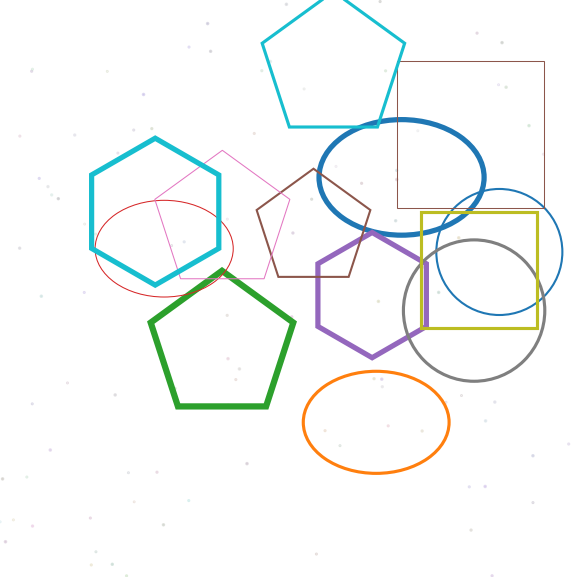[{"shape": "oval", "thickness": 2.5, "radius": 0.71, "center": [0.695, 0.692]}, {"shape": "circle", "thickness": 1, "radius": 0.55, "center": [0.865, 0.563]}, {"shape": "oval", "thickness": 1.5, "radius": 0.63, "center": [0.651, 0.268]}, {"shape": "pentagon", "thickness": 3, "radius": 0.65, "center": [0.384, 0.4]}, {"shape": "oval", "thickness": 0.5, "radius": 0.6, "center": [0.284, 0.569]}, {"shape": "hexagon", "thickness": 2.5, "radius": 0.54, "center": [0.644, 0.488]}, {"shape": "square", "thickness": 0.5, "radius": 0.64, "center": [0.814, 0.766]}, {"shape": "pentagon", "thickness": 1, "radius": 0.52, "center": [0.543, 0.603]}, {"shape": "pentagon", "thickness": 0.5, "radius": 0.61, "center": [0.385, 0.616]}, {"shape": "circle", "thickness": 1.5, "radius": 0.61, "center": [0.821, 0.461]}, {"shape": "square", "thickness": 1.5, "radius": 0.5, "center": [0.829, 0.531]}, {"shape": "hexagon", "thickness": 2.5, "radius": 0.64, "center": [0.269, 0.633]}, {"shape": "pentagon", "thickness": 1.5, "radius": 0.65, "center": [0.577, 0.884]}]